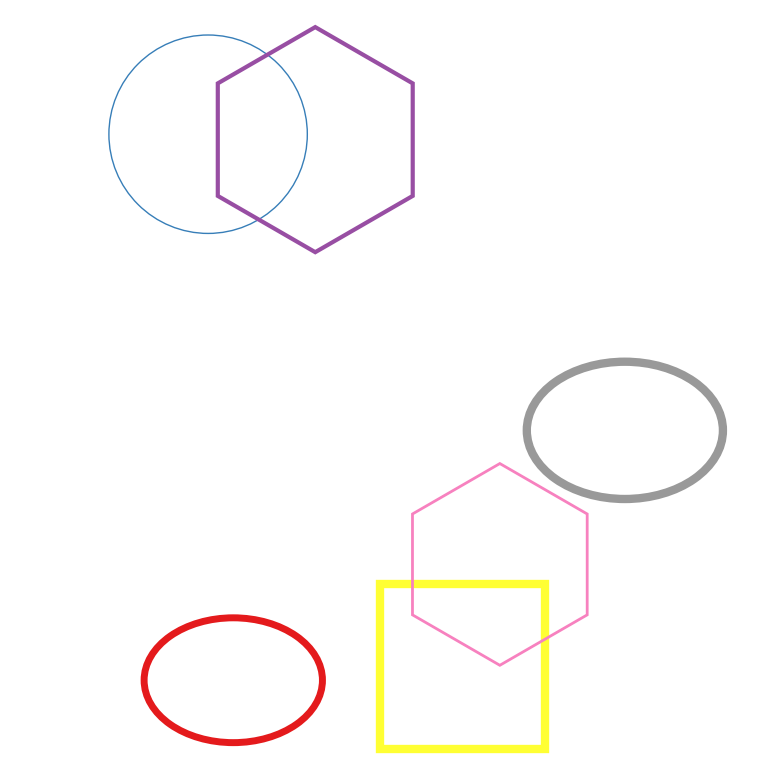[{"shape": "oval", "thickness": 2.5, "radius": 0.58, "center": [0.303, 0.117]}, {"shape": "circle", "thickness": 0.5, "radius": 0.64, "center": [0.27, 0.826]}, {"shape": "hexagon", "thickness": 1.5, "radius": 0.73, "center": [0.409, 0.819]}, {"shape": "square", "thickness": 3, "radius": 0.54, "center": [0.601, 0.135]}, {"shape": "hexagon", "thickness": 1, "radius": 0.66, "center": [0.649, 0.267]}, {"shape": "oval", "thickness": 3, "radius": 0.64, "center": [0.812, 0.441]}]